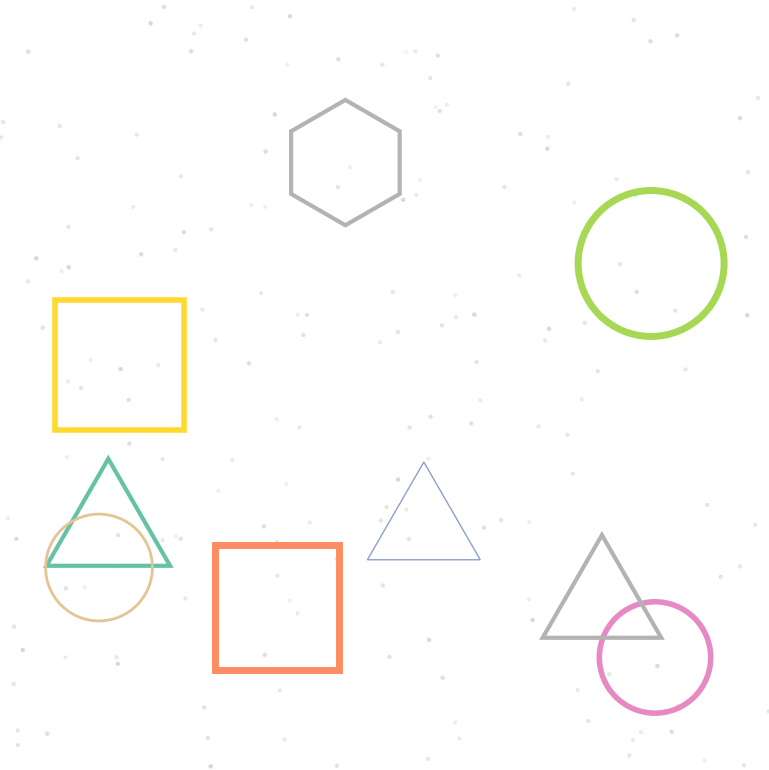[{"shape": "triangle", "thickness": 1.5, "radius": 0.46, "center": [0.141, 0.312]}, {"shape": "square", "thickness": 2.5, "radius": 0.41, "center": [0.36, 0.211]}, {"shape": "triangle", "thickness": 0.5, "radius": 0.42, "center": [0.55, 0.315]}, {"shape": "circle", "thickness": 2, "radius": 0.36, "center": [0.851, 0.146]}, {"shape": "circle", "thickness": 2.5, "radius": 0.47, "center": [0.846, 0.658]}, {"shape": "square", "thickness": 2, "radius": 0.42, "center": [0.155, 0.526]}, {"shape": "circle", "thickness": 1, "radius": 0.35, "center": [0.129, 0.263]}, {"shape": "hexagon", "thickness": 1.5, "radius": 0.41, "center": [0.449, 0.789]}, {"shape": "triangle", "thickness": 1.5, "radius": 0.44, "center": [0.782, 0.216]}]